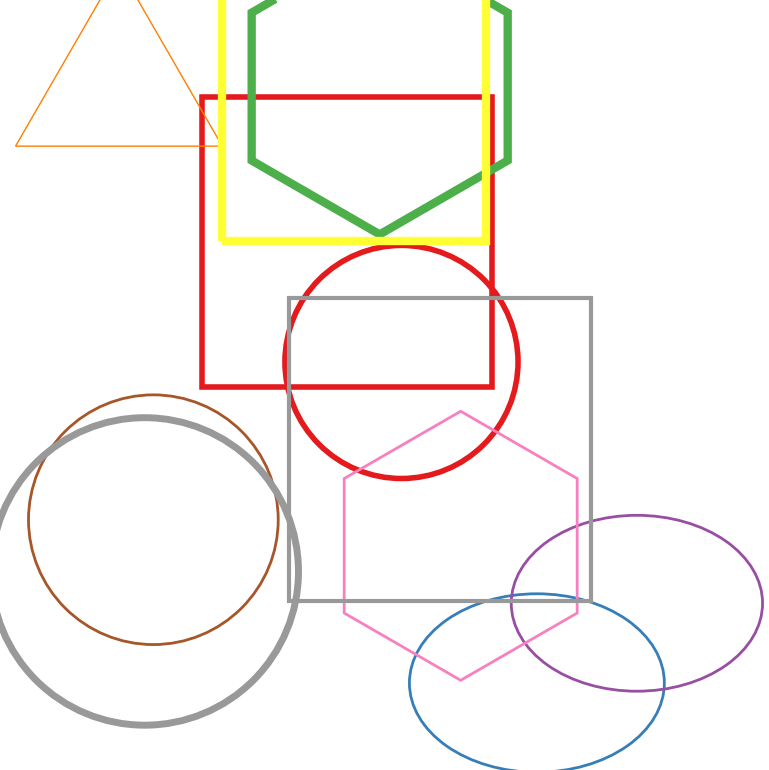[{"shape": "square", "thickness": 2, "radius": 0.94, "center": [0.451, 0.686]}, {"shape": "circle", "thickness": 2, "radius": 0.76, "center": [0.521, 0.53]}, {"shape": "oval", "thickness": 1, "radius": 0.83, "center": [0.697, 0.113]}, {"shape": "hexagon", "thickness": 3, "radius": 0.96, "center": [0.493, 0.888]}, {"shape": "oval", "thickness": 1, "radius": 0.82, "center": [0.827, 0.217]}, {"shape": "triangle", "thickness": 0.5, "radius": 0.78, "center": [0.154, 0.888]}, {"shape": "square", "thickness": 3, "radius": 0.86, "center": [0.459, 0.859]}, {"shape": "circle", "thickness": 1, "radius": 0.81, "center": [0.199, 0.325]}, {"shape": "hexagon", "thickness": 1, "radius": 0.87, "center": [0.598, 0.291]}, {"shape": "square", "thickness": 1.5, "radius": 0.98, "center": [0.571, 0.416]}, {"shape": "circle", "thickness": 2.5, "radius": 1.0, "center": [0.188, 0.258]}]